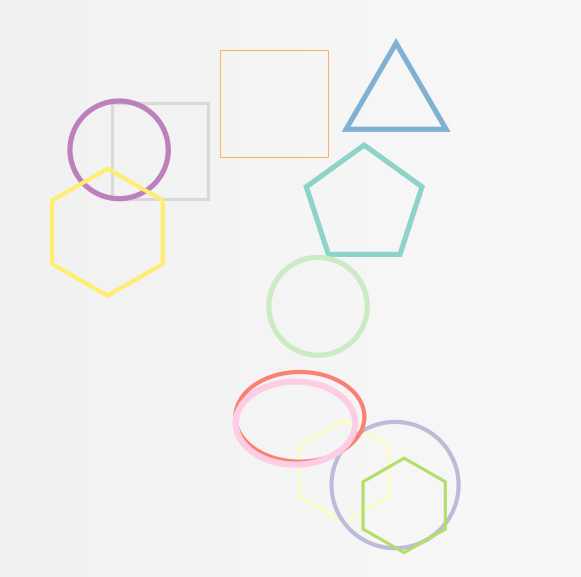[{"shape": "pentagon", "thickness": 2.5, "radius": 0.52, "center": [0.627, 0.643]}, {"shape": "hexagon", "thickness": 1, "radius": 0.44, "center": [0.592, 0.183]}, {"shape": "circle", "thickness": 2, "radius": 0.55, "center": [0.68, 0.159]}, {"shape": "oval", "thickness": 2, "radius": 0.55, "center": [0.516, 0.277]}, {"shape": "triangle", "thickness": 2.5, "radius": 0.5, "center": [0.681, 0.825]}, {"shape": "square", "thickness": 0.5, "radius": 0.47, "center": [0.472, 0.82]}, {"shape": "hexagon", "thickness": 1.5, "radius": 0.41, "center": [0.695, 0.124]}, {"shape": "oval", "thickness": 3, "radius": 0.51, "center": [0.508, 0.267]}, {"shape": "square", "thickness": 1.5, "radius": 0.42, "center": [0.275, 0.738]}, {"shape": "circle", "thickness": 2.5, "radius": 0.42, "center": [0.205, 0.74]}, {"shape": "circle", "thickness": 2.5, "radius": 0.42, "center": [0.547, 0.469]}, {"shape": "hexagon", "thickness": 2, "radius": 0.55, "center": [0.185, 0.597]}]